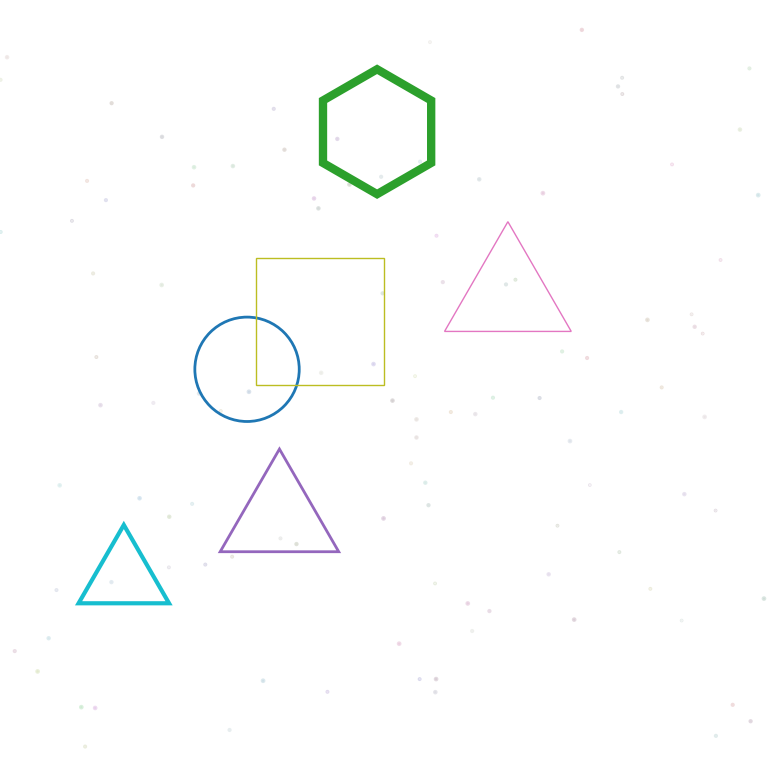[{"shape": "circle", "thickness": 1, "radius": 0.34, "center": [0.321, 0.52]}, {"shape": "hexagon", "thickness": 3, "radius": 0.41, "center": [0.49, 0.829]}, {"shape": "triangle", "thickness": 1, "radius": 0.44, "center": [0.363, 0.328]}, {"shape": "triangle", "thickness": 0.5, "radius": 0.48, "center": [0.66, 0.617]}, {"shape": "square", "thickness": 0.5, "radius": 0.41, "center": [0.416, 0.582]}, {"shape": "triangle", "thickness": 1.5, "radius": 0.34, "center": [0.161, 0.25]}]